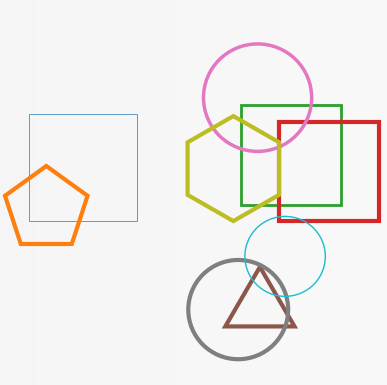[{"shape": "square", "thickness": 0.5, "radius": 0.7, "center": [0.215, 0.565]}, {"shape": "pentagon", "thickness": 3, "radius": 0.56, "center": [0.119, 0.457]}, {"shape": "square", "thickness": 2, "radius": 0.65, "center": [0.752, 0.598]}, {"shape": "square", "thickness": 3, "radius": 0.64, "center": [0.849, 0.554]}, {"shape": "triangle", "thickness": 3, "radius": 0.52, "center": [0.671, 0.204]}, {"shape": "circle", "thickness": 2.5, "radius": 0.7, "center": [0.665, 0.746]}, {"shape": "circle", "thickness": 3, "radius": 0.64, "center": [0.615, 0.196]}, {"shape": "hexagon", "thickness": 3, "radius": 0.68, "center": [0.602, 0.562]}, {"shape": "circle", "thickness": 1, "radius": 0.52, "center": [0.736, 0.334]}]